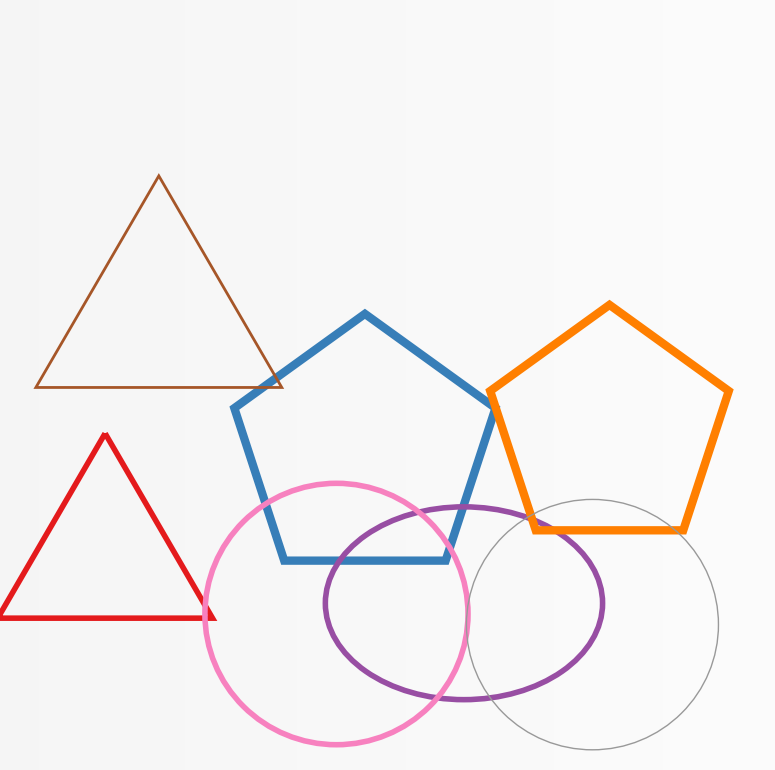[{"shape": "triangle", "thickness": 2, "radius": 0.8, "center": [0.136, 0.277]}, {"shape": "pentagon", "thickness": 3, "radius": 0.89, "center": [0.471, 0.415]}, {"shape": "oval", "thickness": 2, "radius": 0.89, "center": [0.599, 0.217]}, {"shape": "pentagon", "thickness": 3, "radius": 0.81, "center": [0.786, 0.442]}, {"shape": "triangle", "thickness": 1, "radius": 0.92, "center": [0.205, 0.588]}, {"shape": "circle", "thickness": 2, "radius": 0.85, "center": [0.434, 0.203]}, {"shape": "circle", "thickness": 0.5, "radius": 0.81, "center": [0.764, 0.189]}]